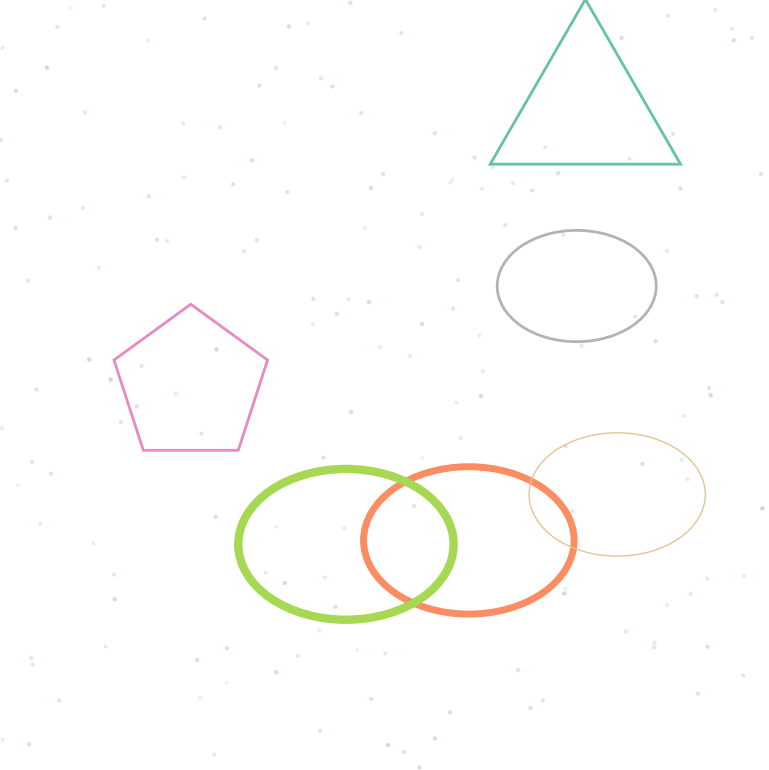[{"shape": "triangle", "thickness": 1, "radius": 0.71, "center": [0.76, 0.858]}, {"shape": "oval", "thickness": 2.5, "radius": 0.68, "center": [0.609, 0.298]}, {"shape": "pentagon", "thickness": 1, "radius": 0.52, "center": [0.248, 0.5]}, {"shape": "oval", "thickness": 3, "radius": 0.7, "center": [0.449, 0.293]}, {"shape": "oval", "thickness": 0.5, "radius": 0.57, "center": [0.802, 0.358]}, {"shape": "oval", "thickness": 1, "radius": 0.52, "center": [0.749, 0.629]}]